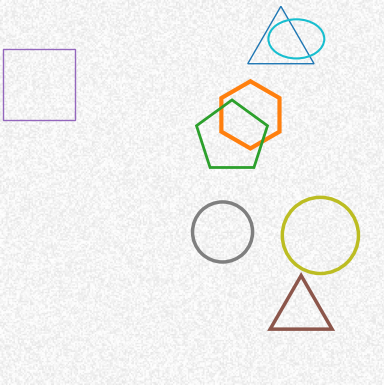[{"shape": "triangle", "thickness": 1, "radius": 0.5, "center": [0.73, 0.884]}, {"shape": "hexagon", "thickness": 3, "radius": 0.44, "center": [0.65, 0.702]}, {"shape": "pentagon", "thickness": 2, "radius": 0.48, "center": [0.603, 0.643]}, {"shape": "square", "thickness": 1, "radius": 0.46, "center": [0.101, 0.78]}, {"shape": "triangle", "thickness": 2.5, "radius": 0.46, "center": [0.782, 0.192]}, {"shape": "circle", "thickness": 2.5, "radius": 0.39, "center": [0.578, 0.397]}, {"shape": "circle", "thickness": 2.5, "radius": 0.49, "center": [0.832, 0.389]}, {"shape": "oval", "thickness": 1.5, "radius": 0.36, "center": [0.77, 0.899]}]